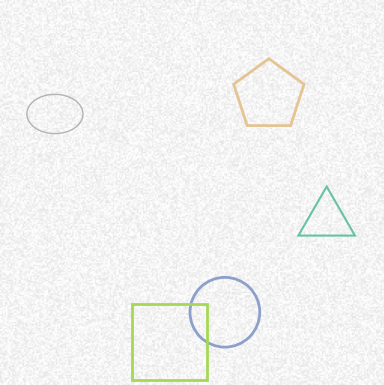[{"shape": "triangle", "thickness": 1.5, "radius": 0.42, "center": [0.849, 0.431]}, {"shape": "circle", "thickness": 2, "radius": 0.45, "center": [0.584, 0.189]}, {"shape": "square", "thickness": 2, "radius": 0.49, "center": [0.44, 0.111]}, {"shape": "pentagon", "thickness": 2, "radius": 0.48, "center": [0.698, 0.752]}, {"shape": "oval", "thickness": 1, "radius": 0.36, "center": [0.143, 0.704]}]